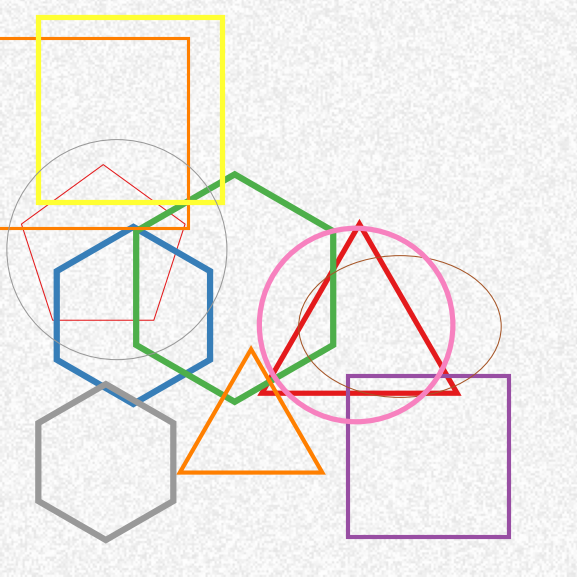[{"shape": "pentagon", "thickness": 0.5, "radius": 0.74, "center": [0.179, 0.565]}, {"shape": "triangle", "thickness": 2.5, "radius": 0.98, "center": [0.622, 0.416]}, {"shape": "hexagon", "thickness": 3, "radius": 0.77, "center": [0.231, 0.453]}, {"shape": "hexagon", "thickness": 3, "radius": 0.98, "center": [0.406, 0.5]}, {"shape": "square", "thickness": 2, "radius": 0.7, "center": [0.742, 0.208]}, {"shape": "square", "thickness": 1.5, "radius": 0.82, "center": [0.162, 0.769]}, {"shape": "triangle", "thickness": 2, "radius": 0.71, "center": [0.435, 0.252]}, {"shape": "square", "thickness": 2.5, "radius": 0.8, "center": [0.225, 0.809]}, {"shape": "oval", "thickness": 0.5, "radius": 0.88, "center": [0.693, 0.434]}, {"shape": "circle", "thickness": 2.5, "radius": 0.84, "center": [0.617, 0.436]}, {"shape": "circle", "thickness": 0.5, "radius": 0.95, "center": [0.202, 0.567]}, {"shape": "hexagon", "thickness": 3, "radius": 0.67, "center": [0.183, 0.199]}]